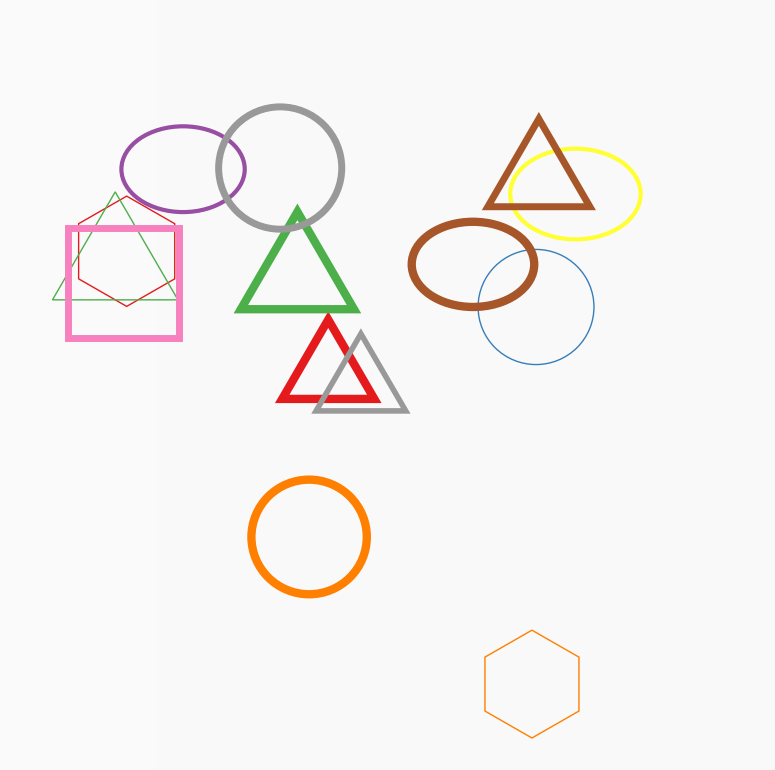[{"shape": "hexagon", "thickness": 0.5, "radius": 0.36, "center": [0.163, 0.674]}, {"shape": "triangle", "thickness": 3, "radius": 0.34, "center": [0.424, 0.516]}, {"shape": "circle", "thickness": 0.5, "radius": 0.37, "center": [0.692, 0.601]}, {"shape": "triangle", "thickness": 0.5, "radius": 0.47, "center": [0.149, 0.657]}, {"shape": "triangle", "thickness": 3, "radius": 0.42, "center": [0.384, 0.641]}, {"shape": "oval", "thickness": 1.5, "radius": 0.4, "center": [0.236, 0.78]}, {"shape": "hexagon", "thickness": 0.5, "radius": 0.35, "center": [0.686, 0.112]}, {"shape": "circle", "thickness": 3, "radius": 0.37, "center": [0.399, 0.303]}, {"shape": "oval", "thickness": 1.5, "radius": 0.42, "center": [0.743, 0.748]}, {"shape": "triangle", "thickness": 2.5, "radius": 0.38, "center": [0.695, 0.77]}, {"shape": "oval", "thickness": 3, "radius": 0.4, "center": [0.61, 0.657]}, {"shape": "square", "thickness": 2.5, "radius": 0.36, "center": [0.159, 0.632]}, {"shape": "circle", "thickness": 2.5, "radius": 0.4, "center": [0.362, 0.782]}, {"shape": "triangle", "thickness": 2, "radius": 0.33, "center": [0.466, 0.5]}]